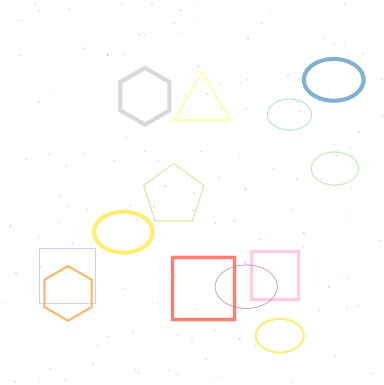[{"shape": "oval", "thickness": 0.5, "radius": 0.29, "center": [0.752, 0.702]}, {"shape": "triangle", "thickness": 1.5, "radius": 0.42, "center": [0.525, 0.73]}, {"shape": "square", "thickness": 0.5, "radius": 0.36, "center": [0.174, 0.284]}, {"shape": "square", "thickness": 2.5, "radius": 0.4, "center": [0.528, 0.252]}, {"shape": "oval", "thickness": 3, "radius": 0.39, "center": [0.867, 0.793]}, {"shape": "hexagon", "thickness": 1.5, "radius": 0.35, "center": [0.177, 0.238]}, {"shape": "pentagon", "thickness": 0.5, "radius": 0.41, "center": [0.451, 0.493]}, {"shape": "square", "thickness": 2.5, "radius": 0.31, "center": [0.713, 0.287]}, {"shape": "hexagon", "thickness": 3, "radius": 0.37, "center": [0.376, 0.75]}, {"shape": "oval", "thickness": 0.5, "radius": 0.4, "center": [0.639, 0.255]}, {"shape": "oval", "thickness": 1, "radius": 0.31, "center": [0.87, 0.562]}, {"shape": "oval", "thickness": 3, "radius": 0.38, "center": [0.32, 0.397]}, {"shape": "oval", "thickness": 1.5, "radius": 0.31, "center": [0.726, 0.128]}]